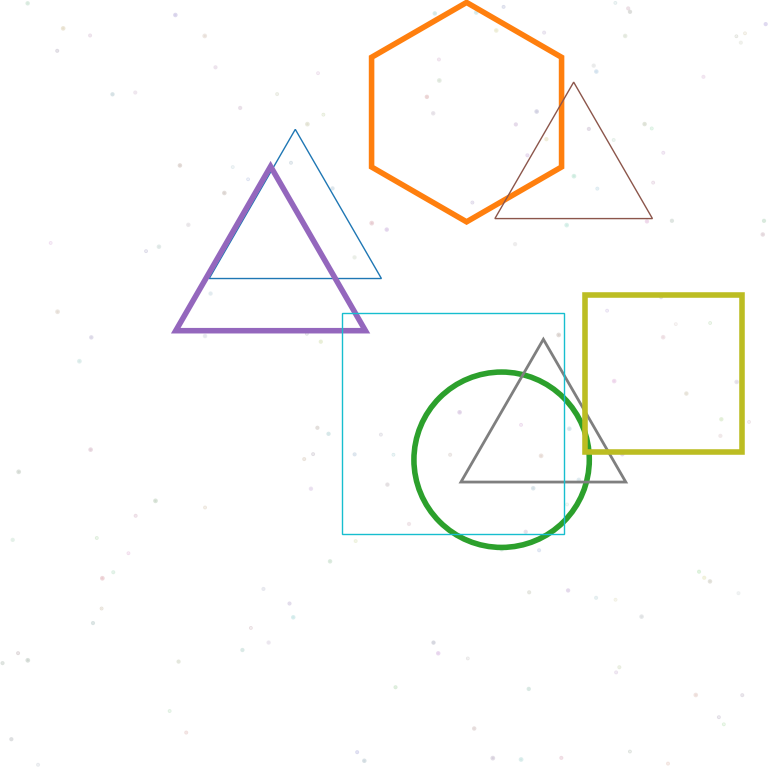[{"shape": "triangle", "thickness": 0.5, "radius": 0.65, "center": [0.384, 0.703]}, {"shape": "hexagon", "thickness": 2, "radius": 0.71, "center": [0.606, 0.854]}, {"shape": "circle", "thickness": 2, "radius": 0.57, "center": [0.651, 0.403]}, {"shape": "triangle", "thickness": 2, "radius": 0.71, "center": [0.351, 0.642]}, {"shape": "triangle", "thickness": 0.5, "radius": 0.59, "center": [0.745, 0.775]}, {"shape": "triangle", "thickness": 1, "radius": 0.62, "center": [0.706, 0.436]}, {"shape": "square", "thickness": 2, "radius": 0.51, "center": [0.862, 0.515]}, {"shape": "square", "thickness": 0.5, "radius": 0.72, "center": [0.588, 0.45]}]